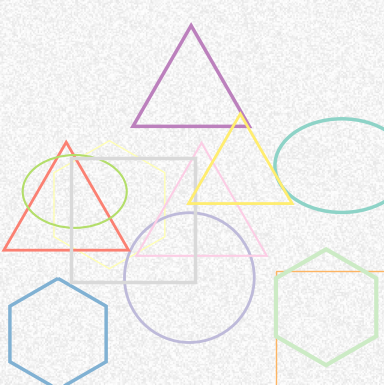[{"shape": "oval", "thickness": 2.5, "radius": 0.87, "center": [0.888, 0.57]}, {"shape": "hexagon", "thickness": 1, "radius": 0.83, "center": [0.284, 0.468]}, {"shape": "circle", "thickness": 2, "radius": 0.84, "center": [0.492, 0.279]}, {"shape": "triangle", "thickness": 2, "radius": 0.93, "center": [0.172, 0.444]}, {"shape": "hexagon", "thickness": 2.5, "radius": 0.72, "center": [0.151, 0.133]}, {"shape": "square", "thickness": 1, "radius": 0.79, "center": [0.875, 0.139]}, {"shape": "oval", "thickness": 1.5, "radius": 0.68, "center": [0.194, 0.503]}, {"shape": "triangle", "thickness": 1.5, "radius": 0.98, "center": [0.523, 0.433]}, {"shape": "square", "thickness": 2.5, "radius": 0.81, "center": [0.346, 0.428]}, {"shape": "triangle", "thickness": 2.5, "radius": 0.87, "center": [0.496, 0.759]}, {"shape": "hexagon", "thickness": 3, "radius": 0.75, "center": [0.847, 0.202]}, {"shape": "triangle", "thickness": 2, "radius": 0.78, "center": [0.624, 0.549]}]